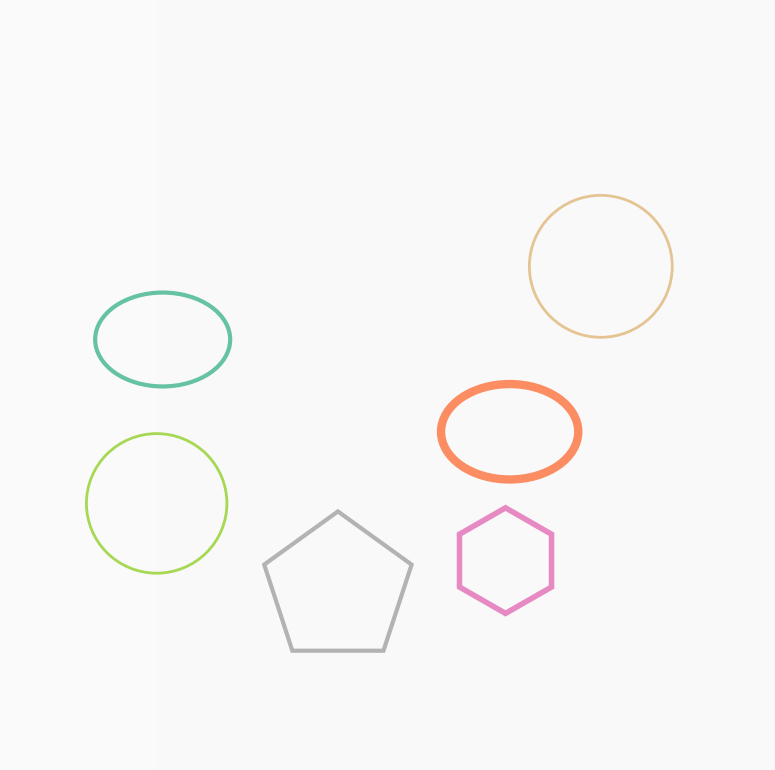[{"shape": "oval", "thickness": 1.5, "radius": 0.44, "center": [0.21, 0.559]}, {"shape": "oval", "thickness": 3, "radius": 0.44, "center": [0.658, 0.439]}, {"shape": "hexagon", "thickness": 2, "radius": 0.34, "center": [0.652, 0.272]}, {"shape": "circle", "thickness": 1, "radius": 0.45, "center": [0.202, 0.346]}, {"shape": "circle", "thickness": 1, "radius": 0.46, "center": [0.775, 0.654]}, {"shape": "pentagon", "thickness": 1.5, "radius": 0.5, "center": [0.436, 0.236]}]